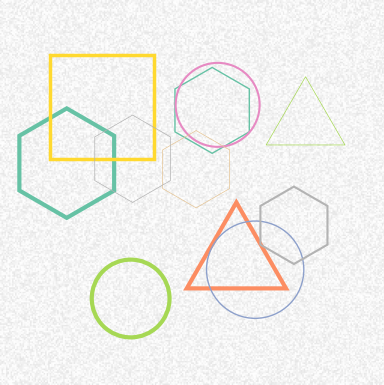[{"shape": "hexagon", "thickness": 1, "radius": 0.56, "center": [0.551, 0.713]}, {"shape": "hexagon", "thickness": 3, "radius": 0.71, "center": [0.173, 0.576]}, {"shape": "triangle", "thickness": 3, "radius": 0.74, "center": [0.614, 0.325]}, {"shape": "circle", "thickness": 1, "radius": 0.63, "center": [0.663, 0.3]}, {"shape": "circle", "thickness": 1.5, "radius": 0.55, "center": [0.565, 0.728]}, {"shape": "circle", "thickness": 3, "radius": 0.5, "center": [0.339, 0.225]}, {"shape": "triangle", "thickness": 0.5, "radius": 0.59, "center": [0.794, 0.683]}, {"shape": "square", "thickness": 2.5, "radius": 0.67, "center": [0.264, 0.723]}, {"shape": "hexagon", "thickness": 0.5, "radius": 0.5, "center": [0.509, 0.56]}, {"shape": "hexagon", "thickness": 0.5, "radius": 0.57, "center": [0.344, 0.588]}, {"shape": "hexagon", "thickness": 1.5, "radius": 0.5, "center": [0.763, 0.415]}]